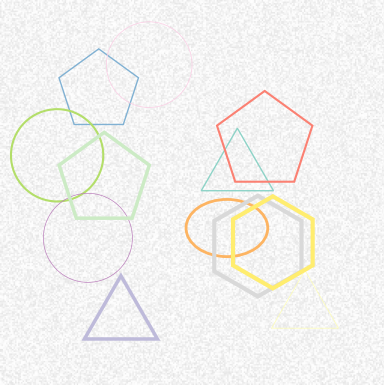[{"shape": "triangle", "thickness": 1, "radius": 0.54, "center": [0.617, 0.559]}, {"shape": "triangle", "thickness": 0.5, "radius": 0.5, "center": [0.792, 0.198]}, {"shape": "triangle", "thickness": 2.5, "radius": 0.55, "center": [0.314, 0.174]}, {"shape": "pentagon", "thickness": 1.5, "radius": 0.65, "center": [0.688, 0.633]}, {"shape": "pentagon", "thickness": 1, "radius": 0.54, "center": [0.256, 0.764]}, {"shape": "oval", "thickness": 2, "radius": 0.53, "center": [0.589, 0.408]}, {"shape": "circle", "thickness": 1.5, "radius": 0.6, "center": [0.148, 0.597]}, {"shape": "circle", "thickness": 0.5, "radius": 0.56, "center": [0.388, 0.832]}, {"shape": "hexagon", "thickness": 3, "radius": 0.65, "center": [0.67, 0.361]}, {"shape": "circle", "thickness": 0.5, "radius": 0.58, "center": [0.228, 0.382]}, {"shape": "pentagon", "thickness": 2.5, "radius": 0.62, "center": [0.271, 0.533]}, {"shape": "hexagon", "thickness": 3, "radius": 0.6, "center": [0.709, 0.371]}]